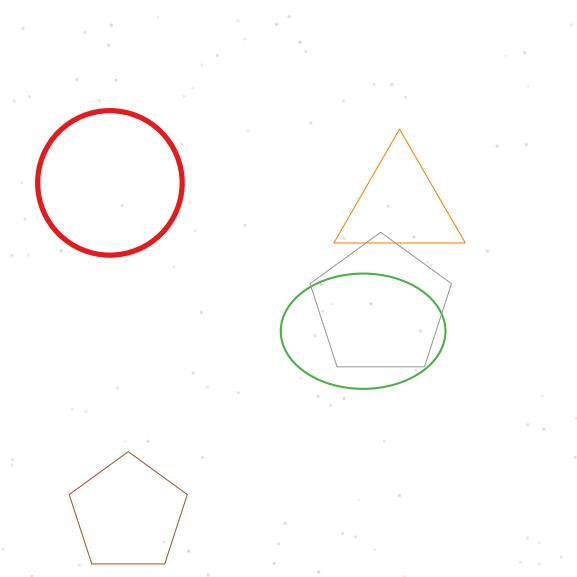[{"shape": "circle", "thickness": 2.5, "radius": 0.63, "center": [0.19, 0.682]}, {"shape": "oval", "thickness": 1, "radius": 0.71, "center": [0.629, 0.426]}, {"shape": "triangle", "thickness": 0.5, "radius": 0.66, "center": [0.692, 0.644]}, {"shape": "pentagon", "thickness": 0.5, "radius": 0.54, "center": [0.222, 0.11]}, {"shape": "pentagon", "thickness": 0.5, "radius": 0.64, "center": [0.659, 0.468]}]